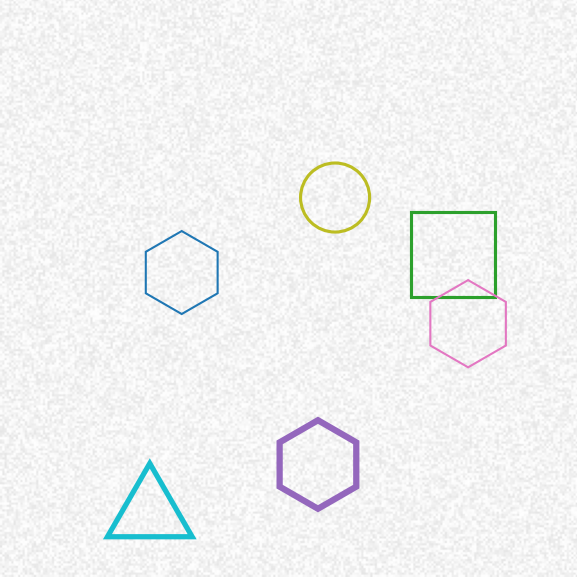[{"shape": "hexagon", "thickness": 1, "radius": 0.36, "center": [0.315, 0.527]}, {"shape": "square", "thickness": 1.5, "radius": 0.36, "center": [0.784, 0.558]}, {"shape": "hexagon", "thickness": 3, "radius": 0.38, "center": [0.551, 0.195]}, {"shape": "hexagon", "thickness": 1, "radius": 0.38, "center": [0.811, 0.439]}, {"shape": "circle", "thickness": 1.5, "radius": 0.3, "center": [0.58, 0.657]}, {"shape": "triangle", "thickness": 2.5, "radius": 0.42, "center": [0.259, 0.112]}]